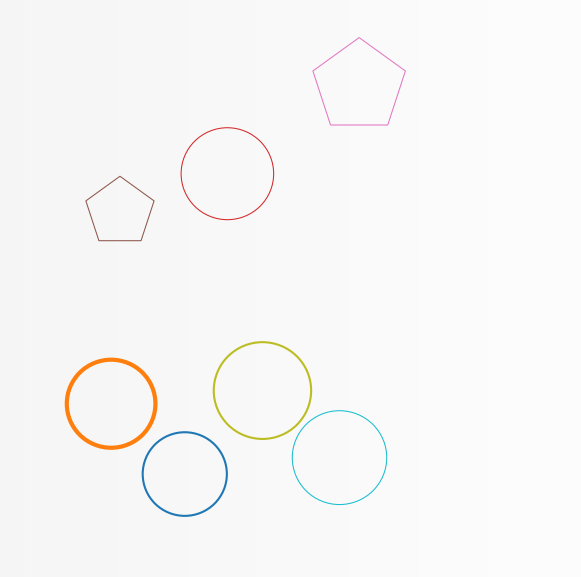[{"shape": "circle", "thickness": 1, "radius": 0.36, "center": [0.318, 0.178]}, {"shape": "circle", "thickness": 2, "radius": 0.38, "center": [0.191, 0.3]}, {"shape": "circle", "thickness": 0.5, "radius": 0.4, "center": [0.391, 0.698]}, {"shape": "pentagon", "thickness": 0.5, "radius": 0.31, "center": [0.206, 0.632]}, {"shape": "pentagon", "thickness": 0.5, "radius": 0.42, "center": [0.618, 0.85]}, {"shape": "circle", "thickness": 1, "radius": 0.42, "center": [0.452, 0.323]}, {"shape": "circle", "thickness": 0.5, "radius": 0.41, "center": [0.584, 0.207]}]